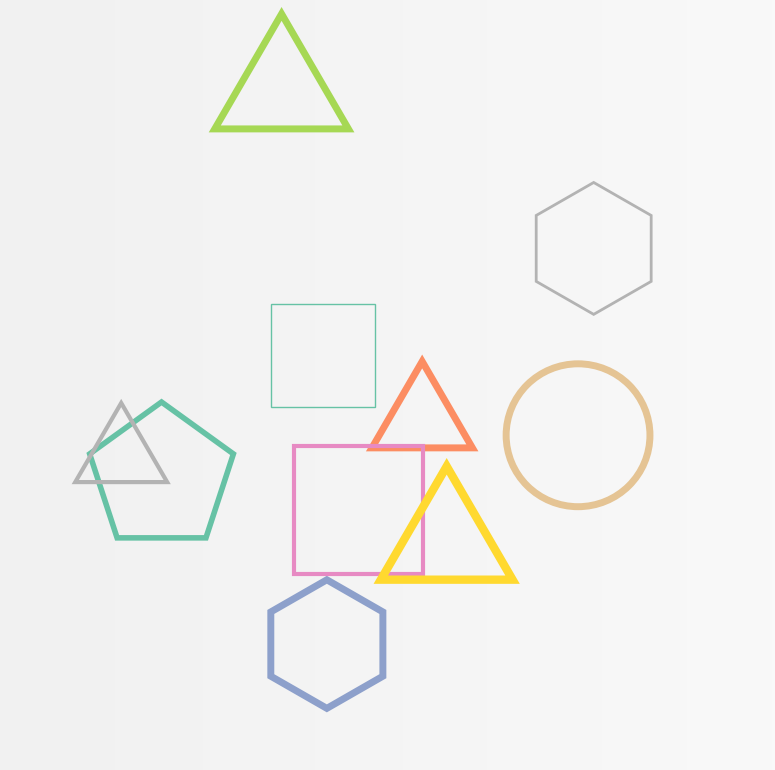[{"shape": "pentagon", "thickness": 2, "radius": 0.49, "center": [0.208, 0.38]}, {"shape": "square", "thickness": 0.5, "radius": 0.33, "center": [0.417, 0.539]}, {"shape": "triangle", "thickness": 2.5, "radius": 0.37, "center": [0.545, 0.456]}, {"shape": "hexagon", "thickness": 2.5, "radius": 0.42, "center": [0.422, 0.164]}, {"shape": "square", "thickness": 1.5, "radius": 0.42, "center": [0.463, 0.338]}, {"shape": "triangle", "thickness": 2.5, "radius": 0.5, "center": [0.363, 0.882]}, {"shape": "triangle", "thickness": 3, "radius": 0.49, "center": [0.576, 0.296]}, {"shape": "circle", "thickness": 2.5, "radius": 0.46, "center": [0.746, 0.435]}, {"shape": "hexagon", "thickness": 1, "radius": 0.43, "center": [0.766, 0.677]}, {"shape": "triangle", "thickness": 1.5, "radius": 0.34, "center": [0.156, 0.408]}]